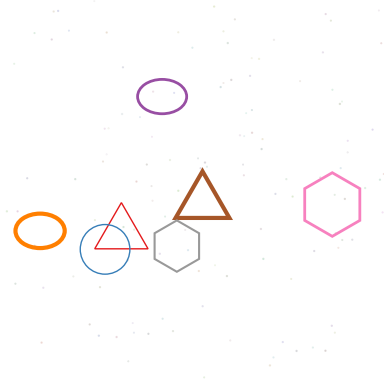[{"shape": "triangle", "thickness": 1, "radius": 0.4, "center": [0.315, 0.394]}, {"shape": "circle", "thickness": 1, "radius": 0.32, "center": [0.273, 0.352]}, {"shape": "oval", "thickness": 2, "radius": 0.32, "center": [0.421, 0.749]}, {"shape": "oval", "thickness": 3, "radius": 0.32, "center": [0.104, 0.4]}, {"shape": "triangle", "thickness": 3, "radius": 0.4, "center": [0.526, 0.474]}, {"shape": "hexagon", "thickness": 2, "radius": 0.41, "center": [0.863, 0.469]}, {"shape": "hexagon", "thickness": 1.5, "radius": 0.33, "center": [0.459, 0.361]}]